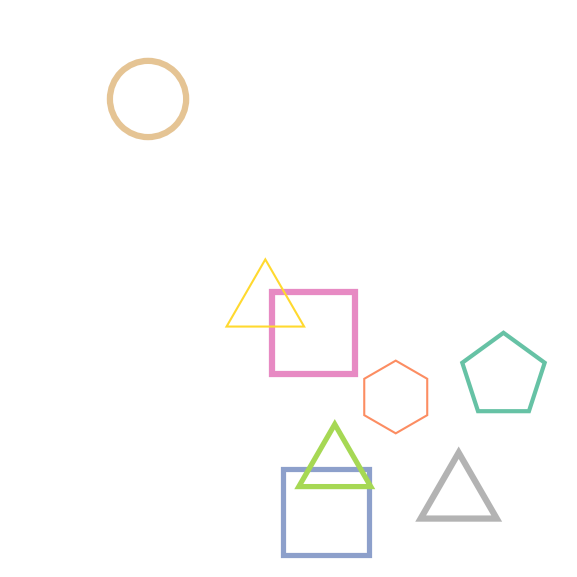[{"shape": "pentagon", "thickness": 2, "radius": 0.38, "center": [0.872, 0.348]}, {"shape": "hexagon", "thickness": 1, "radius": 0.31, "center": [0.685, 0.312]}, {"shape": "square", "thickness": 2.5, "radius": 0.37, "center": [0.564, 0.113]}, {"shape": "square", "thickness": 3, "radius": 0.36, "center": [0.543, 0.422]}, {"shape": "triangle", "thickness": 2.5, "radius": 0.36, "center": [0.58, 0.193]}, {"shape": "triangle", "thickness": 1, "radius": 0.39, "center": [0.459, 0.472]}, {"shape": "circle", "thickness": 3, "radius": 0.33, "center": [0.256, 0.828]}, {"shape": "triangle", "thickness": 3, "radius": 0.38, "center": [0.794, 0.139]}]